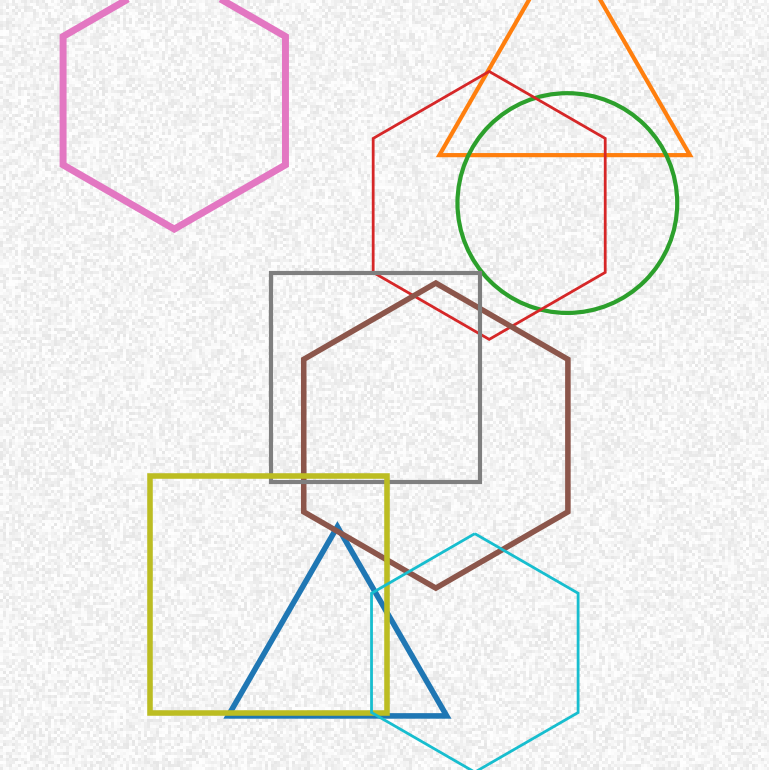[{"shape": "triangle", "thickness": 2, "radius": 0.82, "center": [0.438, 0.152]}, {"shape": "triangle", "thickness": 1.5, "radius": 0.94, "center": [0.733, 0.892]}, {"shape": "circle", "thickness": 1.5, "radius": 0.71, "center": [0.737, 0.736]}, {"shape": "hexagon", "thickness": 1, "radius": 0.87, "center": [0.635, 0.733]}, {"shape": "hexagon", "thickness": 2, "radius": 0.99, "center": [0.566, 0.434]}, {"shape": "hexagon", "thickness": 2.5, "radius": 0.83, "center": [0.226, 0.869]}, {"shape": "square", "thickness": 1.5, "radius": 0.68, "center": [0.488, 0.51]}, {"shape": "square", "thickness": 2, "radius": 0.77, "center": [0.348, 0.228]}, {"shape": "hexagon", "thickness": 1, "radius": 0.77, "center": [0.617, 0.152]}]